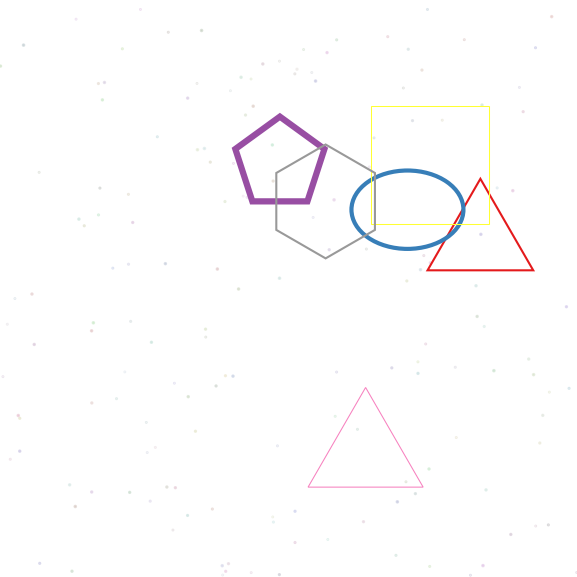[{"shape": "triangle", "thickness": 1, "radius": 0.53, "center": [0.832, 0.584]}, {"shape": "oval", "thickness": 2, "radius": 0.48, "center": [0.706, 0.636]}, {"shape": "pentagon", "thickness": 3, "radius": 0.41, "center": [0.485, 0.716]}, {"shape": "square", "thickness": 0.5, "radius": 0.51, "center": [0.744, 0.713]}, {"shape": "triangle", "thickness": 0.5, "radius": 0.58, "center": [0.633, 0.213]}, {"shape": "hexagon", "thickness": 1, "radius": 0.49, "center": [0.564, 0.65]}]